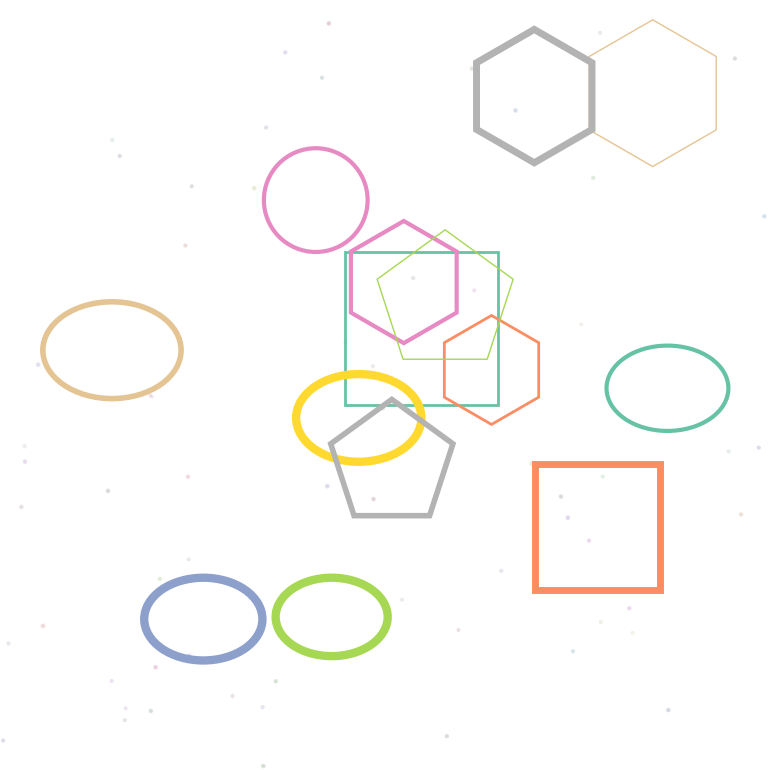[{"shape": "square", "thickness": 1, "radius": 0.5, "center": [0.548, 0.573]}, {"shape": "oval", "thickness": 1.5, "radius": 0.4, "center": [0.867, 0.496]}, {"shape": "hexagon", "thickness": 1, "radius": 0.35, "center": [0.638, 0.52]}, {"shape": "square", "thickness": 2.5, "radius": 0.41, "center": [0.776, 0.316]}, {"shape": "oval", "thickness": 3, "radius": 0.38, "center": [0.264, 0.196]}, {"shape": "hexagon", "thickness": 1.5, "radius": 0.4, "center": [0.524, 0.634]}, {"shape": "circle", "thickness": 1.5, "radius": 0.34, "center": [0.41, 0.74]}, {"shape": "pentagon", "thickness": 0.5, "radius": 0.46, "center": [0.578, 0.609]}, {"shape": "oval", "thickness": 3, "radius": 0.36, "center": [0.431, 0.199]}, {"shape": "oval", "thickness": 3, "radius": 0.41, "center": [0.466, 0.457]}, {"shape": "oval", "thickness": 2, "radius": 0.45, "center": [0.145, 0.545]}, {"shape": "hexagon", "thickness": 0.5, "radius": 0.48, "center": [0.848, 0.879]}, {"shape": "hexagon", "thickness": 2.5, "radius": 0.43, "center": [0.694, 0.875]}, {"shape": "pentagon", "thickness": 2, "radius": 0.42, "center": [0.509, 0.398]}]